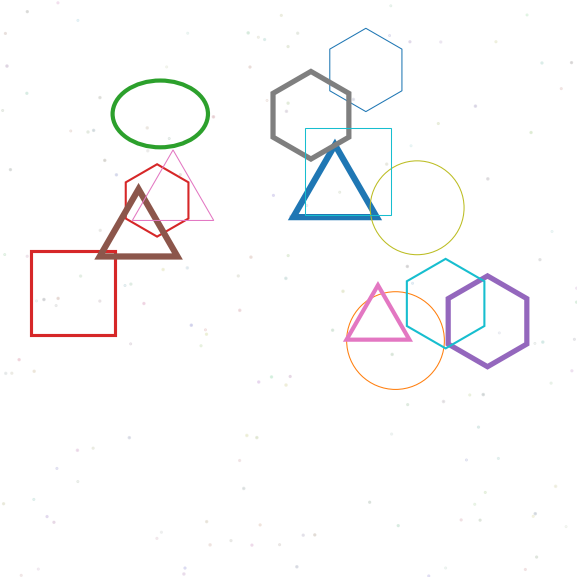[{"shape": "hexagon", "thickness": 0.5, "radius": 0.36, "center": [0.634, 0.878]}, {"shape": "triangle", "thickness": 3, "radius": 0.42, "center": [0.58, 0.665]}, {"shape": "circle", "thickness": 0.5, "radius": 0.42, "center": [0.685, 0.409]}, {"shape": "oval", "thickness": 2, "radius": 0.41, "center": [0.278, 0.802]}, {"shape": "hexagon", "thickness": 1, "radius": 0.31, "center": [0.272, 0.652]}, {"shape": "square", "thickness": 1.5, "radius": 0.37, "center": [0.126, 0.492]}, {"shape": "hexagon", "thickness": 2.5, "radius": 0.39, "center": [0.844, 0.443]}, {"shape": "triangle", "thickness": 3, "radius": 0.39, "center": [0.24, 0.594]}, {"shape": "triangle", "thickness": 2, "radius": 0.31, "center": [0.654, 0.442]}, {"shape": "triangle", "thickness": 0.5, "radius": 0.41, "center": [0.3, 0.658]}, {"shape": "hexagon", "thickness": 2.5, "radius": 0.38, "center": [0.538, 0.8]}, {"shape": "circle", "thickness": 0.5, "radius": 0.41, "center": [0.722, 0.639]}, {"shape": "square", "thickness": 0.5, "radius": 0.37, "center": [0.602, 0.702]}, {"shape": "hexagon", "thickness": 1, "radius": 0.39, "center": [0.772, 0.473]}]